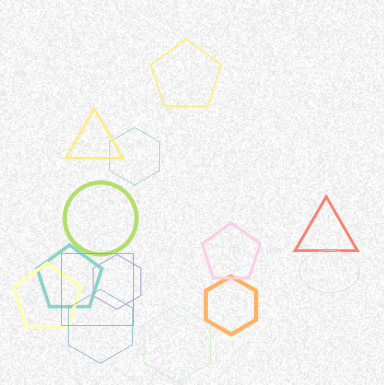[{"shape": "hexagon", "thickness": 0.5, "radius": 0.37, "center": [0.35, 0.594]}, {"shape": "pentagon", "thickness": 2.5, "radius": 0.44, "center": [0.181, 0.275]}, {"shape": "pentagon", "thickness": 2.5, "radius": 0.46, "center": [0.122, 0.225]}, {"shape": "hexagon", "thickness": 1, "radius": 0.36, "center": [0.304, 0.268]}, {"shape": "triangle", "thickness": 2, "radius": 0.47, "center": [0.847, 0.396]}, {"shape": "hexagon", "thickness": 0.5, "radius": 0.48, "center": [0.261, 0.152]}, {"shape": "hexagon", "thickness": 3, "radius": 0.38, "center": [0.6, 0.207]}, {"shape": "circle", "thickness": 3, "radius": 0.47, "center": [0.261, 0.433]}, {"shape": "pentagon", "thickness": 2, "radius": 0.4, "center": [0.601, 0.342]}, {"shape": "oval", "thickness": 0.5, "radius": 0.39, "center": [0.856, 0.295]}, {"shape": "square", "thickness": 0.5, "radius": 0.47, "center": [0.251, 0.25]}, {"shape": "hexagon", "thickness": 0.5, "radius": 0.5, "center": [0.461, 0.108]}, {"shape": "triangle", "thickness": 1.5, "radius": 0.43, "center": [0.245, 0.632]}, {"shape": "pentagon", "thickness": 1, "radius": 0.48, "center": [0.484, 0.802]}]